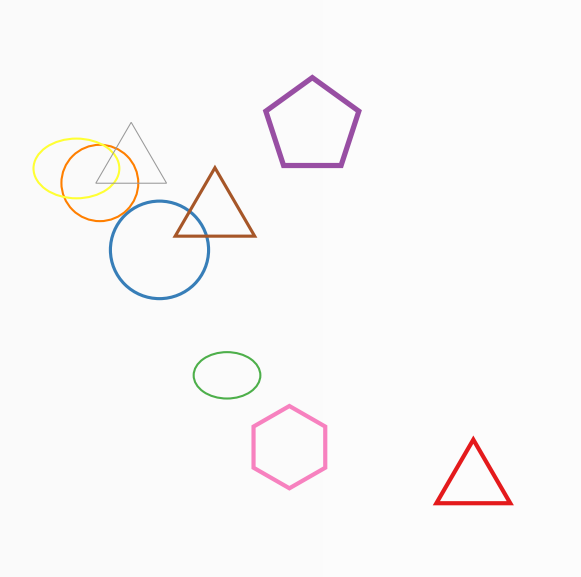[{"shape": "triangle", "thickness": 2, "radius": 0.37, "center": [0.814, 0.164]}, {"shape": "circle", "thickness": 1.5, "radius": 0.42, "center": [0.274, 0.566]}, {"shape": "oval", "thickness": 1, "radius": 0.29, "center": [0.391, 0.349]}, {"shape": "pentagon", "thickness": 2.5, "radius": 0.42, "center": [0.537, 0.781]}, {"shape": "circle", "thickness": 1, "radius": 0.33, "center": [0.172, 0.682]}, {"shape": "oval", "thickness": 1, "radius": 0.37, "center": [0.131, 0.707]}, {"shape": "triangle", "thickness": 1.5, "radius": 0.39, "center": [0.37, 0.63]}, {"shape": "hexagon", "thickness": 2, "radius": 0.36, "center": [0.498, 0.225]}, {"shape": "triangle", "thickness": 0.5, "radius": 0.35, "center": [0.226, 0.717]}]